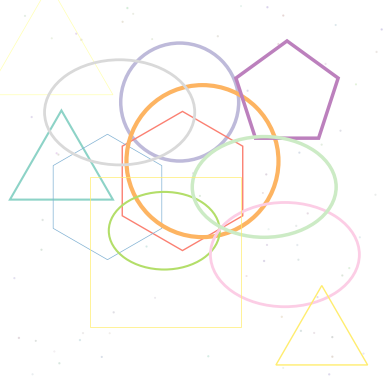[{"shape": "triangle", "thickness": 1.5, "radius": 0.77, "center": [0.16, 0.559]}, {"shape": "triangle", "thickness": 0.5, "radius": 0.95, "center": [0.129, 0.849]}, {"shape": "circle", "thickness": 2.5, "radius": 0.77, "center": [0.467, 0.735]}, {"shape": "hexagon", "thickness": 1, "radius": 0.9, "center": [0.474, 0.53]}, {"shape": "hexagon", "thickness": 0.5, "radius": 0.81, "center": [0.279, 0.488]}, {"shape": "circle", "thickness": 3, "radius": 0.99, "center": [0.526, 0.582]}, {"shape": "oval", "thickness": 1.5, "radius": 0.72, "center": [0.427, 0.401]}, {"shape": "oval", "thickness": 2, "radius": 0.97, "center": [0.74, 0.339]}, {"shape": "oval", "thickness": 2, "radius": 0.98, "center": [0.311, 0.708]}, {"shape": "pentagon", "thickness": 2.5, "radius": 0.7, "center": [0.746, 0.754]}, {"shape": "oval", "thickness": 2.5, "radius": 0.93, "center": [0.686, 0.514]}, {"shape": "triangle", "thickness": 1, "radius": 0.69, "center": [0.836, 0.121]}, {"shape": "square", "thickness": 0.5, "radius": 0.98, "center": [0.43, 0.346]}]